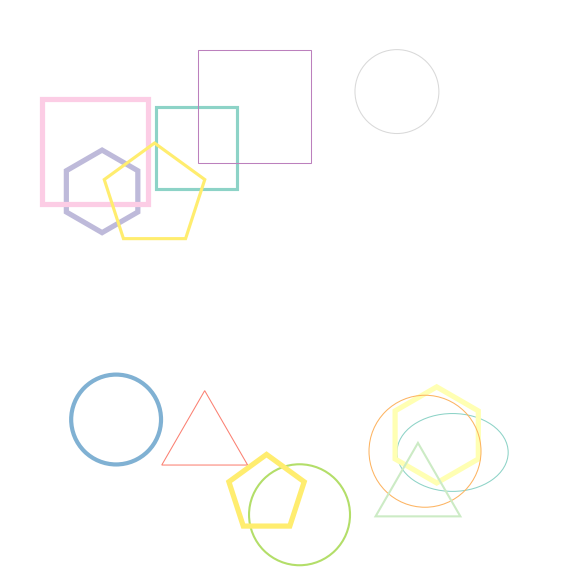[{"shape": "oval", "thickness": 0.5, "radius": 0.48, "center": [0.784, 0.216]}, {"shape": "square", "thickness": 1.5, "radius": 0.35, "center": [0.34, 0.743]}, {"shape": "hexagon", "thickness": 2.5, "radius": 0.42, "center": [0.756, 0.246]}, {"shape": "hexagon", "thickness": 2.5, "radius": 0.36, "center": [0.177, 0.668]}, {"shape": "triangle", "thickness": 0.5, "radius": 0.43, "center": [0.354, 0.237]}, {"shape": "circle", "thickness": 2, "radius": 0.39, "center": [0.201, 0.273]}, {"shape": "circle", "thickness": 0.5, "radius": 0.48, "center": [0.736, 0.218]}, {"shape": "circle", "thickness": 1, "radius": 0.44, "center": [0.519, 0.108]}, {"shape": "square", "thickness": 2.5, "radius": 0.46, "center": [0.164, 0.737]}, {"shape": "circle", "thickness": 0.5, "radius": 0.36, "center": [0.687, 0.841]}, {"shape": "square", "thickness": 0.5, "radius": 0.49, "center": [0.441, 0.814]}, {"shape": "triangle", "thickness": 1, "radius": 0.42, "center": [0.724, 0.147]}, {"shape": "pentagon", "thickness": 2.5, "radius": 0.34, "center": [0.462, 0.144]}, {"shape": "pentagon", "thickness": 1.5, "radius": 0.46, "center": [0.268, 0.66]}]